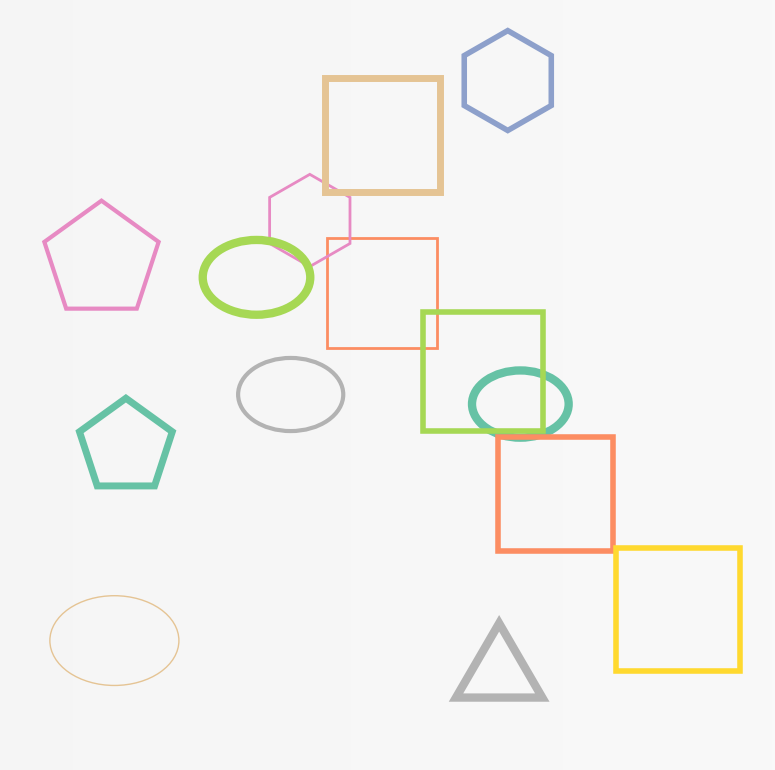[{"shape": "oval", "thickness": 3, "radius": 0.31, "center": [0.671, 0.475]}, {"shape": "pentagon", "thickness": 2.5, "radius": 0.31, "center": [0.162, 0.42]}, {"shape": "square", "thickness": 2, "radius": 0.37, "center": [0.717, 0.359]}, {"shape": "square", "thickness": 1, "radius": 0.36, "center": [0.492, 0.62]}, {"shape": "hexagon", "thickness": 2, "radius": 0.32, "center": [0.655, 0.895]}, {"shape": "pentagon", "thickness": 1.5, "radius": 0.39, "center": [0.131, 0.662]}, {"shape": "hexagon", "thickness": 1, "radius": 0.3, "center": [0.4, 0.714]}, {"shape": "oval", "thickness": 3, "radius": 0.35, "center": [0.331, 0.64]}, {"shape": "square", "thickness": 2, "radius": 0.39, "center": [0.624, 0.517]}, {"shape": "square", "thickness": 2, "radius": 0.4, "center": [0.875, 0.209]}, {"shape": "oval", "thickness": 0.5, "radius": 0.42, "center": [0.148, 0.168]}, {"shape": "square", "thickness": 2.5, "radius": 0.37, "center": [0.494, 0.825]}, {"shape": "oval", "thickness": 1.5, "radius": 0.34, "center": [0.375, 0.488]}, {"shape": "triangle", "thickness": 3, "radius": 0.32, "center": [0.644, 0.126]}]